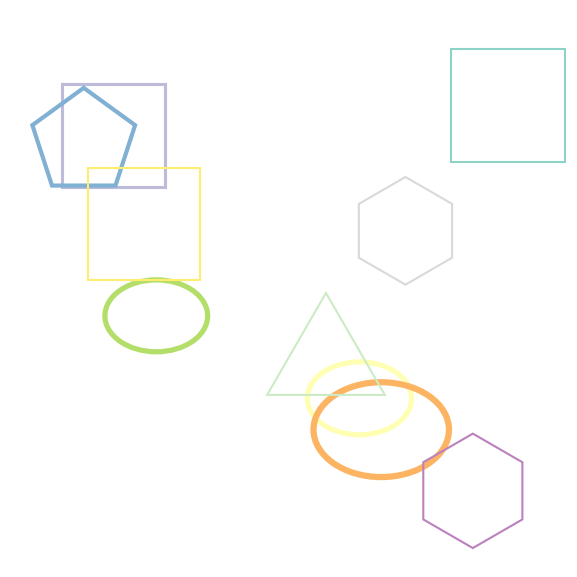[{"shape": "square", "thickness": 1, "radius": 0.49, "center": [0.879, 0.817]}, {"shape": "oval", "thickness": 2.5, "radius": 0.45, "center": [0.622, 0.309]}, {"shape": "square", "thickness": 1.5, "radius": 0.45, "center": [0.196, 0.765]}, {"shape": "pentagon", "thickness": 2, "radius": 0.47, "center": [0.145, 0.753]}, {"shape": "oval", "thickness": 3, "radius": 0.59, "center": [0.66, 0.255]}, {"shape": "oval", "thickness": 2.5, "radius": 0.44, "center": [0.271, 0.452]}, {"shape": "hexagon", "thickness": 1, "radius": 0.47, "center": [0.702, 0.599]}, {"shape": "hexagon", "thickness": 1, "radius": 0.5, "center": [0.819, 0.149]}, {"shape": "triangle", "thickness": 1, "radius": 0.59, "center": [0.564, 0.374]}, {"shape": "square", "thickness": 1, "radius": 0.48, "center": [0.25, 0.611]}]